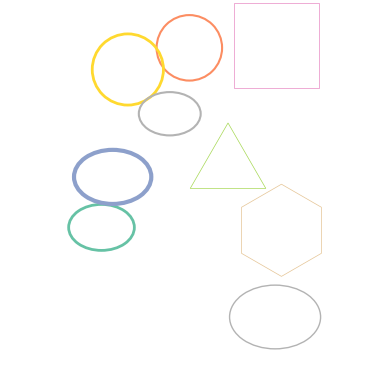[{"shape": "oval", "thickness": 2, "radius": 0.43, "center": [0.264, 0.409]}, {"shape": "circle", "thickness": 1.5, "radius": 0.43, "center": [0.492, 0.876]}, {"shape": "oval", "thickness": 3, "radius": 0.5, "center": [0.293, 0.541]}, {"shape": "square", "thickness": 0.5, "radius": 0.55, "center": [0.718, 0.882]}, {"shape": "triangle", "thickness": 0.5, "radius": 0.57, "center": [0.592, 0.567]}, {"shape": "circle", "thickness": 2, "radius": 0.46, "center": [0.332, 0.82]}, {"shape": "hexagon", "thickness": 0.5, "radius": 0.6, "center": [0.731, 0.402]}, {"shape": "oval", "thickness": 1.5, "radius": 0.4, "center": [0.441, 0.705]}, {"shape": "oval", "thickness": 1, "radius": 0.59, "center": [0.714, 0.177]}]